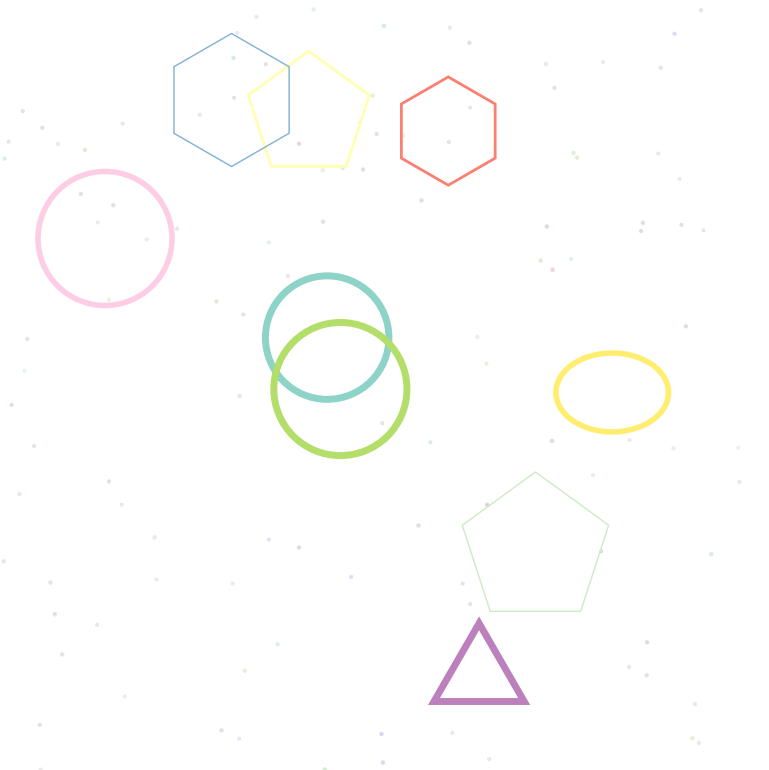[{"shape": "circle", "thickness": 2.5, "radius": 0.4, "center": [0.425, 0.562]}, {"shape": "pentagon", "thickness": 1, "radius": 0.41, "center": [0.401, 0.851]}, {"shape": "hexagon", "thickness": 1, "radius": 0.35, "center": [0.582, 0.83]}, {"shape": "hexagon", "thickness": 0.5, "radius": 0.43, "center": [0.301, 0.87]}, {"shape": "circle", "thickness": 2.5, "radius": 0.43, "center": [0.442, 0.495]}, {"shape": "circle", "thickness": 2, "radius": 0.44, "center": [0.136, 0.69]}, {"shape": "triangle", "thickness": 2.5, "radius": 0.34, "center": [0.622, 0.123]}, {"shape": "pentagon", "thickness": 0.5, "radius": 0.5, "center": [0.695, 0.287]}, {"shape": "oval", "thickness": 2, "radius": 0.37, "center": [0.795, 0.49]}]